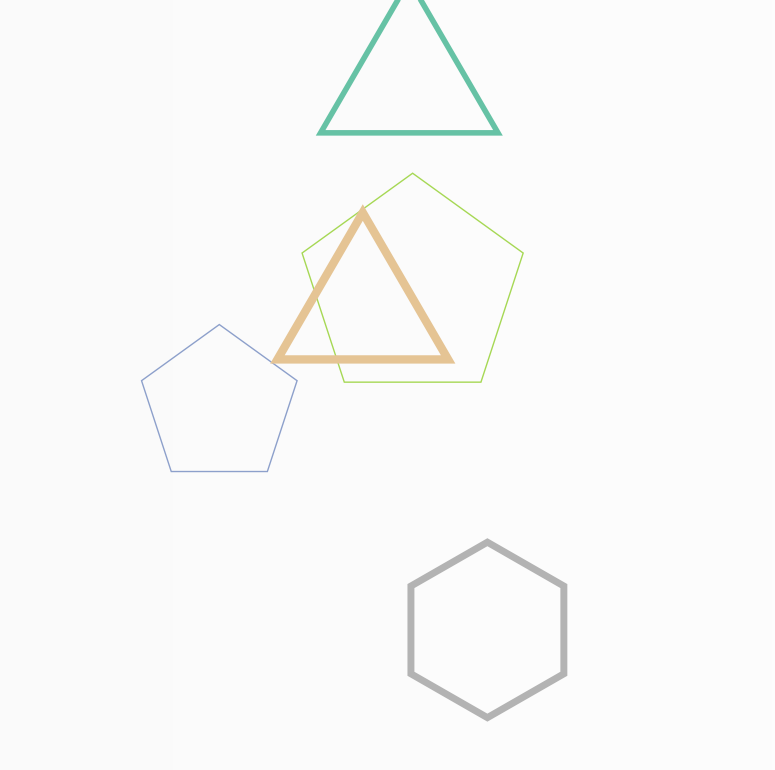[{"shape": "triangle", "thickness": 2, "radius": 0.66, "center": [0.528, 0.894]}, {"shape": "pentagon", "thickness": 0.5, "radius": 0.53, "center": [0.283, 0.473]}, {"shape": "pentagon", "thickness": 0.5, "radius": 0.75, "center": [0.532, 0.625]}, {"shape": "triangle", "thickness": 3, "radius": 0.64, "center": [0.468, 0.597]}, {"shape": "hexagon", "thickness": 2.5, "radius": 0.57, "center": [0.629, 0.182]}]